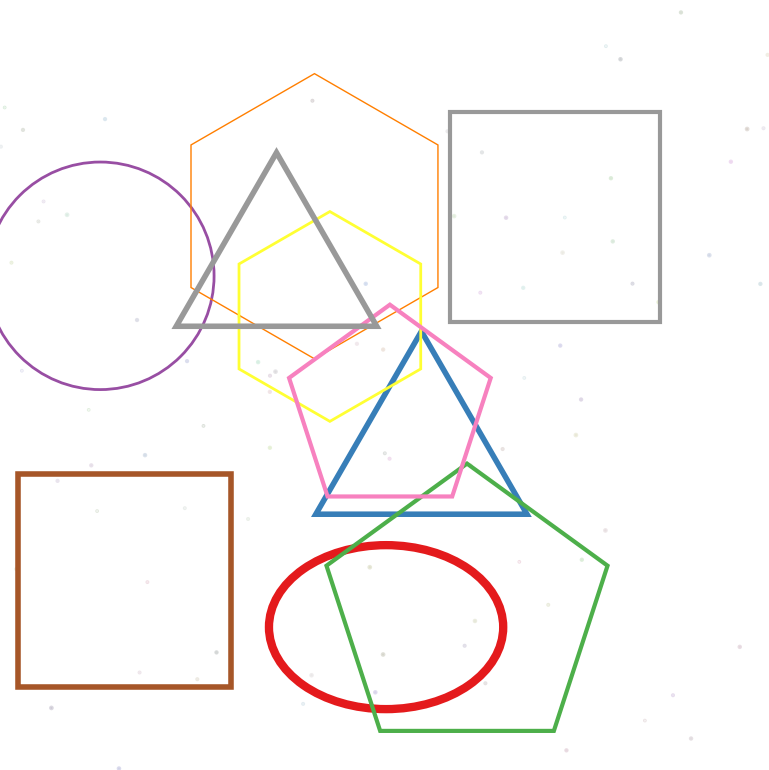[{"shape": "oval", "thickness": 3, "radius": 0.76, "center": [0.501, 0.186]}, {"shape": "triangle", "thickness": 2, "radius": 0.79, "center": [0.547, 0.411]}, {"shape": "pentagon", "thickness": 1.5, "radius": 0.96, "center": [0.607, 0.206]}, {"shape": "circle", "thickness": 1, "radius": 0.74, "center": [0.13, 0.642]}, {"shape": "hexagon", "thickness": 0.5, "radius": 0.93, "center": [0.408, 0.719]}, {"shape": "hexagon", "thickness": 1, "radius": 0.68, "center": [0.428, 0.589]}, {"shape": "square", "thickness": 2, "radius": 0.69, "center": [0.162, 0.246]}, {"shape": "pentagon", "thickness": 1.5, "radius": 0.69, "center": [0.506, 0.467]}, {"shape": "square", "thickness": 1.5, "radius": 0.68, "center": [0.721, 0.718]}, {"shape": "triangle", "thickness": 2, "radius": 0.75, "center": [0.359, 0.651]}]